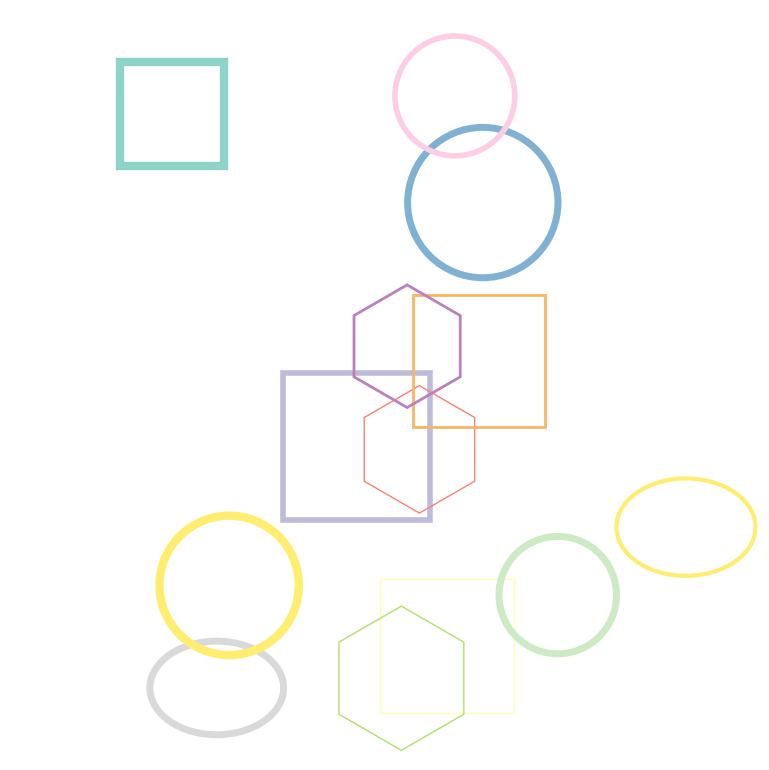[{"shape": "square", "thickness": 3, "radius": 0.34, "center": [0.223, 0.852]}, {"shape": "square", "thickness": 0.5, "radius": 0.43, "center": [0.581, 0.161]}, {"shape": "square", "thickness": 2, "radius": 0.48, "center": [0.463, 0.42]}, {"shape": "hexagon", "thickness": 0.5, "radius": 0.41, "center": [0.545, 0.416]}, {"shape": "circle", "thickness": 2.5, "radius": 0.49, "center": [0.627, 0.737]}, {"shape": "square", "thickness": 1, "radius": 0.43, "center": [0.622, 0.531]}, {"shape": "hexagon", "thickness": 0.5, "radius": 0.47, "center": [0.521, 0.119]}, {"shape": "circle", "thickness": 2, "radius": 0.39, "center": [0.591, 0.875]}, {"shape": "oval", "thickness": 2.5, "radius": 0.43, "center": [0.281, 0.107]}, {"shape": "hexagon", "thickness": 1, "radius": 0.4, "center": [0.529, 0.55]}, {"shape": "circle", "thickness": 2.5, "radius": 0.38, "center": [0.724, 0.227]}, {"shape": "oval", "thickness": 1.5, "radius": 0.45, "center": [0.891, 0.315]}, {"shape": "circle", "thickness": 3, "radius": 0.45, "center": [0.298, 0.24]}]